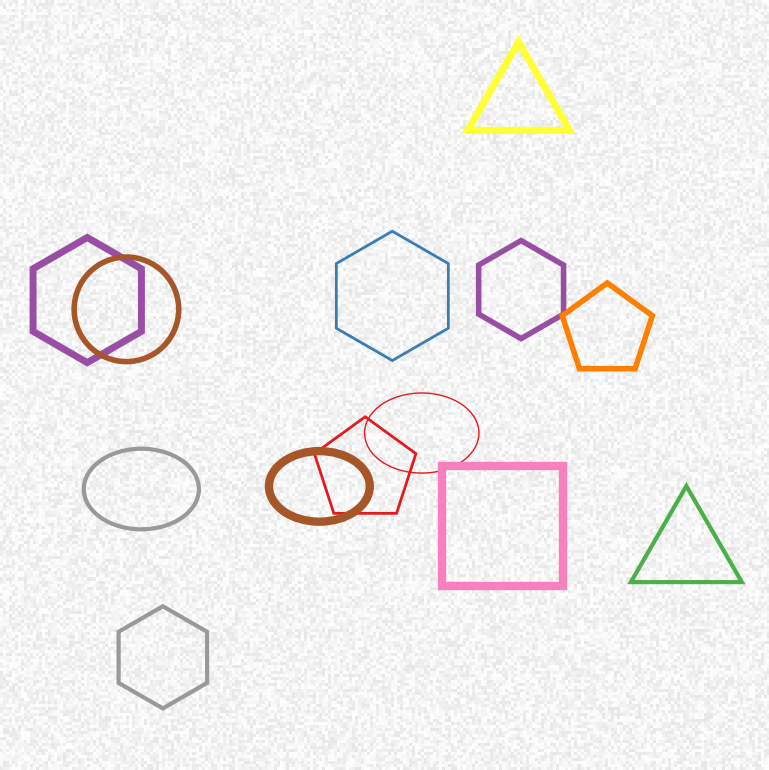[{"shape": "oval", "thickness": 0.5, "radius": 0.37, "center": [0.548, 0.438]}, {"shape": "pentagon", "thickness": 1, "radius": 0.35, "center": [0.474, 0.389]}, {"shape": "hexagon", "thickness": 1, "radius": 0.42, "center": [0.51, 0.616]}, {"shape": "triangle", "thickness": 1.5, "radius": 0.42, "center": [0.891, 0.286]}, {"shape": "hexagon", "thickness": 2, "radius": 0.32, "center": [0.677, 0.624]}, {"shape": "hexagon", "thickness": 2.5, "radius": 0.41, "center": [0.113, 0.61]}, {"shape": "pentagon", "thickness": 2, "radius": 0.31, "center": [0.789, 0.571]}, {"shape": "triangle", "thickness": 2.5, "radius": 0.38, "center": [0.674, 0.869]}, {"shape": "oval", "thickness": 3, "radius": 0.33, "center": [0.415, 0.368]}, {"shape": "circle", "thickness": 2, "radius": 0.34, "center": [0.164, 0.598]}, {"shape": "square", "thickness": 3, "radius": 0.39, "center": [0.652, 0.317]}, {"shape": "oval", "thickness": 1.5, "radius": 0.37, "center": [0.184, 0.365]}, {"shape": "hexagon", "thickness": 1.5, "radius": 0.33, "center": [0.211, 0.146]}]